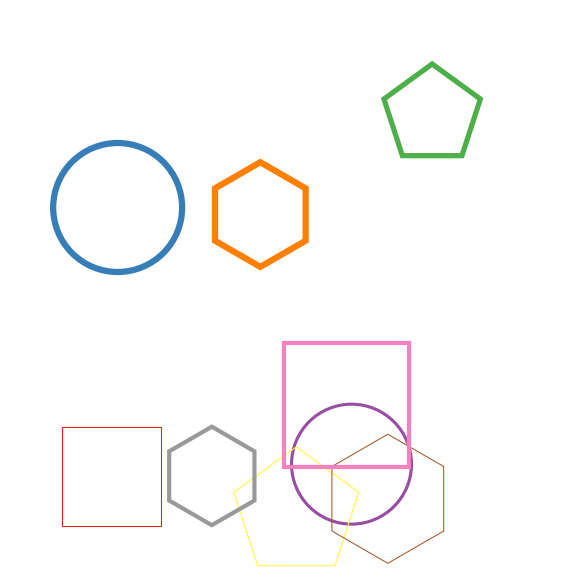[{"shape": "square", "thickness": 0.5, "radius": 0.43, "center": [0.192, 0.174]}, {"shape": "circle", "thickness": 3, "radius": 0.56, "center": [0.204, 0.64]}, {"shape": "pentagon", "thickness": 2.5, "radius": 0.44, "center": [0.748, 0.801]}, {"shape": "circle", "thickness": 1.5, "radius": 0.52, "center": [0.609, 0.195]}, {"shape": "hexagon", "thickness": 3, "radius": 0.45, "center": [0.451, 0.628]}, {"shape": "pentagon", "thickness": 0.5, "radius": 0.57, "center": [0.513, 0.112]}, {"shape": "hexagon", "thickness": 0.5, "radius": 0.56, "center": [0.672, 0.135]}, {"shape": "square", "thickness": 2, "radius": 0.54, "center": [0.6, 0.298]}, {"shape": "hexagon", "thickness": 2, "radius": 0.43, "center": [0.367, 0.175]}]